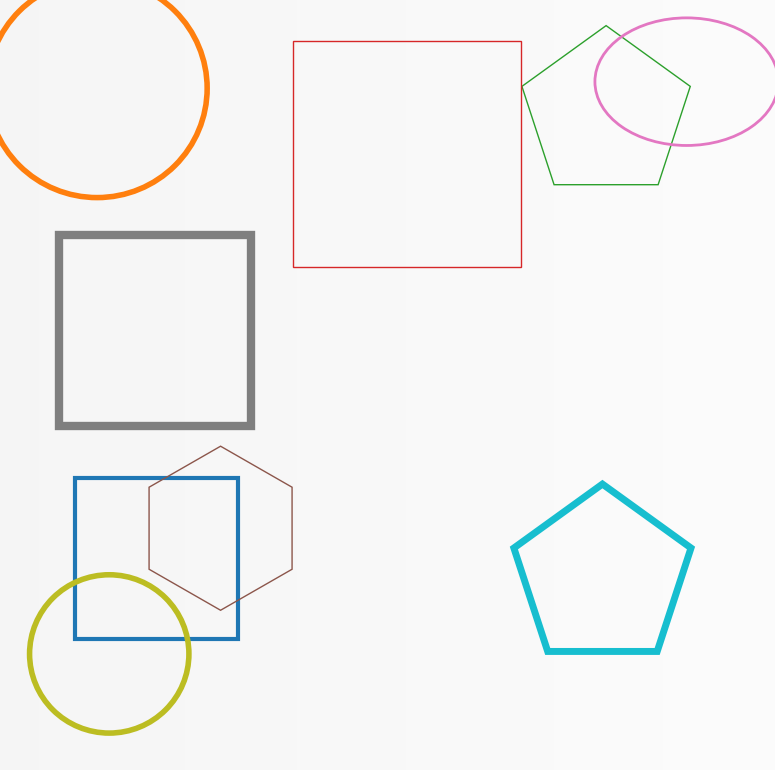[{"shape": "square", "thickness": 1.5, "radius": 0.52, "center": [0.202, 0.275]}, {"shape": "circle", "thickness": 2, "radius": 0.71, "center": [0.125, 0.885]}, {"shape": "pentagon", "thickness": 0.5, "radius": 0.57, "center": [0.782, 0.853]}, {"shape": "square", "thickness": 0.5, "radius": 0.73, "center": [0.525, 0.8]}, {"shape": "hexagon", "thickness": 0.5, "radius": 0.53, "center": [0.285, 0.314]}, {"shape": "oval", "thickness": 1, "radius": 0.59, "center": [0.886, 0.894]}, {"shape": "square", "thickness": 3, "radius": 0.62, "center": [0.2, 0.571]}, {"shape": "circle", "thickness": 2, "radius": 0.51, "center": [0.141, 0.151]}, {"shape": "pentagon", "thickness": 2.5, "radius": 0.6, "center": [0.777, 0.251]}]